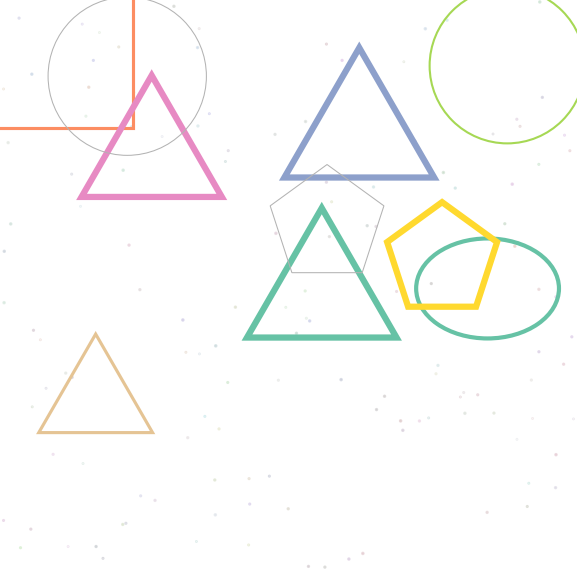[{"shape": "oval", "thickness": 2, "radius": 0.62, "center": [0.844, 0.5]}, {"shape": "triangle", "thickness": 3, "radius": 0.75, "center": [0.557, 0.489]}, {"shape": "square", "thickness": 1.5, "radius": 0.61, "center": [0.109, 0.9]}, {"shape": "triangle", "thickness": 3, "radius": 0.75, "center": [0.622, 0.767]}, {"shape": "triangle", "thickness": 3, "radius": 0.7, "center": [0.263, 0.728]}, {"shape": "circle", "thickness": 1, "radius": 0.67, "center": [0.878, 0.885]}, {"shape": "pentagon", "thickness": 3, "radius": 0.5, "center": [0.766, 0.549]}, {"shape": "triangle", "thickness": 1.5, "radius": 0.57, "center": [0.166, 0.307]}, {"shape": "circle", "thickness": 0.5, "radius": 0.69, "center": [0.22, 0.867]}, {"shape": "pentagon", "thickness": 0.5, "radius": 0.52, "center": [0.566, 0.611]}]